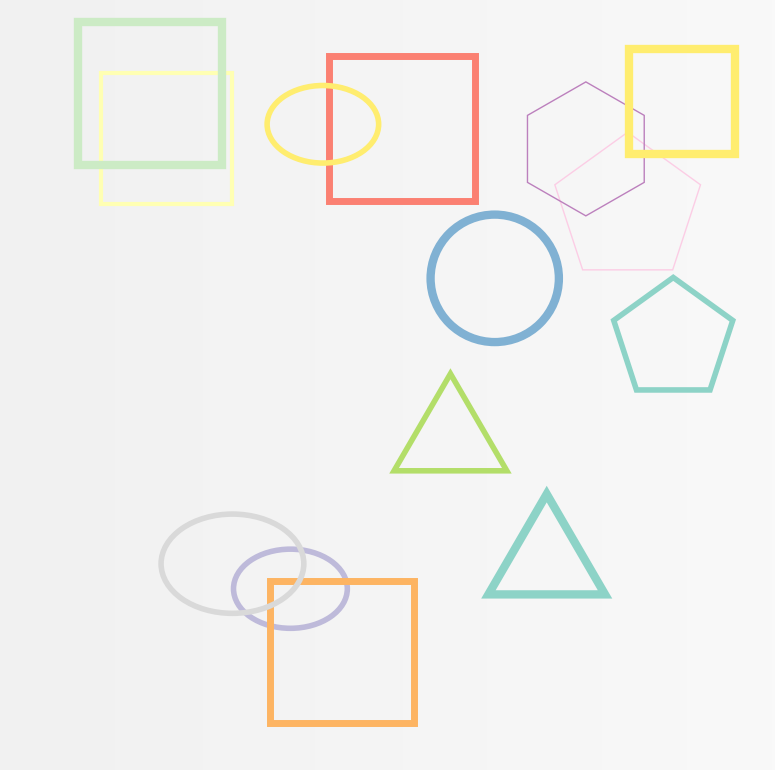[{"shape": "pentagon", "thickness": 2, "radius": 0.4, "center": [0.869, 0.559]}, {"shape": "triangle", "thickness": 3, "radius": 0.43, "center": [0.705, 0.271]}, {"shape": "square", "thickness": 1.5, "radius": 0.42, "center": [0.215, 0.82]}, {"shape": "oval", "thickness": 2, "radius": 0.37, "center": [0.375, 0.235]}, {"shape": "square", "thickness": 2.5, "radius": 0.47, "center": [0.518, 0.833]}, {"shape": "circle", "thickness": 3, "radius": 0.41, "center": [0.638, 0.639]}, {"shape": "square", "thickness": 2.5, "radius": 0.46, "center": [0.441, 0.153]}, {"shape": "triangle", "thickness": 2, "radius": 0.42, "center": [0.581, 0.431]}, {"shape": "pentagon", "thickness": 0.5, "radius": 0.49, "center": [0.81, 0.729]}, {"shape": "oval", "thickness": 2, "radius": 0.46, "center": [0.3, 0.268]}, {"shape": "hexagon", "thickness": 0.5, "radius": 0.43, "center": [0.756, 0.807]}, {"shape": "square", "thickness": 3, "radius": 0.46, "center": [0.194, 0.879]}, {"shape": "square", "thickness": 3, "radius": 0.34, "center": [0.88, 0.868]}, {"shape": "oval", "thickness": 2, "radius": 0.36, "center": [0.417, 0.839]}]